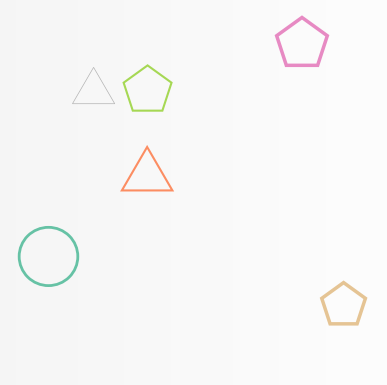[{"shape": "circle", "thickness": 2, "radius": 0.38, "center": [0.125, 0.334]}, {"shape": "triangle", "thickness": 1.5, "radius": 0.38, "center": [0.38, 0.543]}, {"shape": "pentagon", "thickness": 2.5, "radius": 0.34, "center": [0.779, 0.886]}, {"shape": "pentagon", "thickness": 1.5, "radius": 0.32, "center": [0.381, 0.765]}, {"shape": "pentagon", "thickness": 2.5, "radius": 0.3, "center": [0.887, 0.207]}, {"shape": "triangle", "thickness": 0.5, "radius": 0.31, "center": [0.242, 0.762]}]